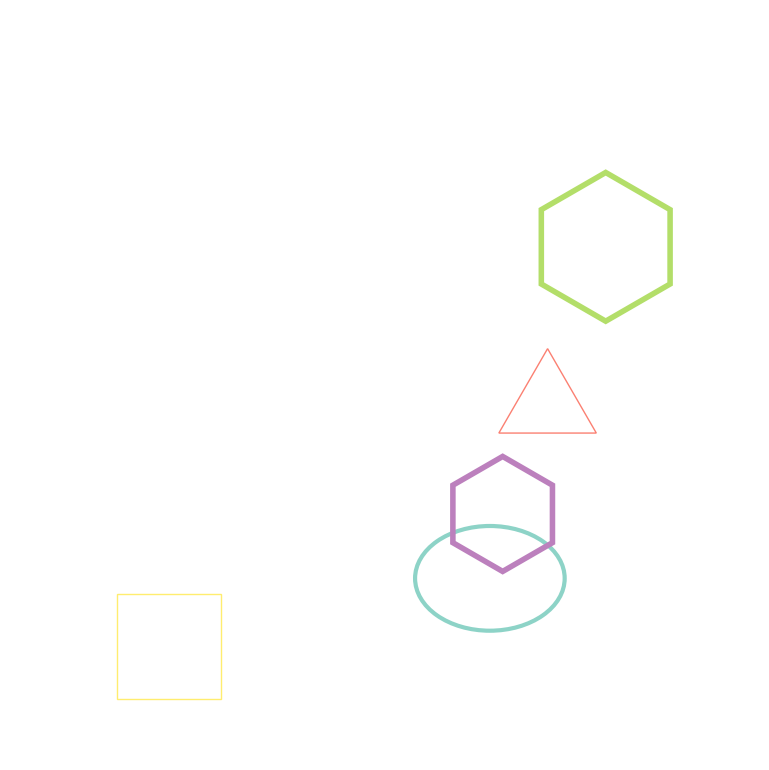[{"shape": "oval", "thickness": 1.5, "radius": 0.49, "center": [0.636, 0.249]}, {"shape": "triangle", "thickness": 0.5, "radius": 0.37, "center": [0.711, 0.474]}, {"shape": "hexagon", "thickness": 2, "radius": 0.48, "center": [0.787, 0.679]}, {"shape": "hexagon", "thickness": 2, "radius": 0.37, "center": [0.653, 0.333]}, {"shape": "square", "thickness": 0.5, "radius": 0.34, "center": [0.219, 0.161]}]